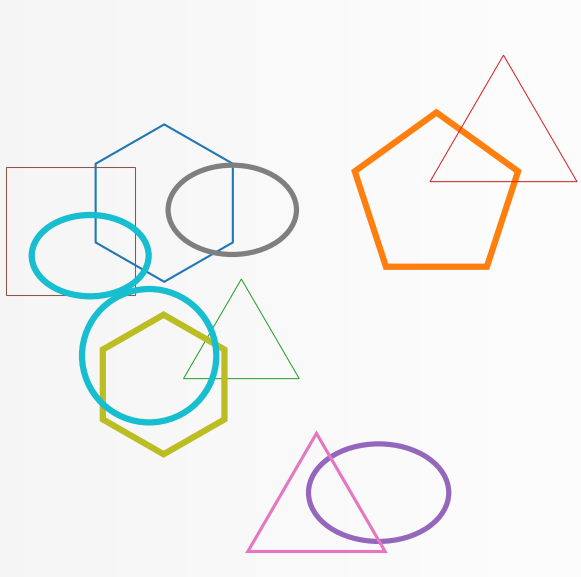[{"shape": "hexagon", "thickness": 1, "radius": 0.68, "center": [0.283, 0.647]}, {"shape": "pentagon", "thickness": 3, "radius": 0.74, "center": [0.751, 0.657]}, {"shape": "triangle", "thickness": 0.5, "radius": 0.57, "center": [0.415, 0.401]}, {"shape": "triangle", "thickness": 0.5, "radius": 0.73, "center": [0.866, 0.758]}, {"shape": "oval", "thickness": 2.5, "radius": 0.6, "center": [0.651, 0.146]}, {"shape": "square", "thickness": 0.5, "radius": 0.55, "center": [0.121, 0.599]}, {"shape": "triangle", "thickness": 1.5, "radius": 0.68, "center": [0.545, 0.112]}, {"shape": "oval", "thickness": 2.5, "radius": 0.55, "center": [0.4, 0.636]}, {"shape": "hexagon", "thickness": 3, "radius": 0.6, "center": [0.282, 0.333]}, {"shape": "circle", "thickness": 3, "radius": 0.58, "center": [0.257, 0.383]}, {"shape": "oval", "thickness": 3, "radius": 0.5, "center": [0.155, 0.556]}]